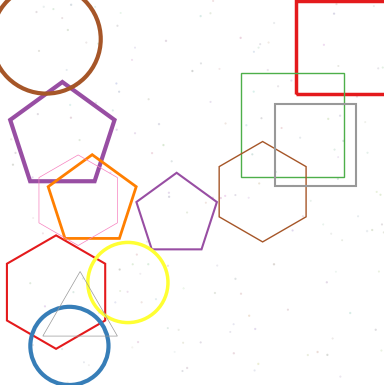[{"shape": "square", "thickness": 2.5, "radius": 0.61, "center": [0.891, 0.877]}, {"shape": "hexagon", "thickness": 1.5, "radius": 0.74, "center": [0.146, 0.241]}, {"shape": "circle", "thickness": 3, "radius": 0.51, "center": [0.18, 0.102]}, {"shape": "square", "thickness": 1, "radius": 0.67, "center": [0.76, 0.676]}, {"shape": "pentagon", "thickness": 3, "radius": 0.71, "center": [0.162, 0.644]}, {"shape": "pentagon", "thickness": 1.5, "radius": 0.55, "center": [0.459, 0.441]}, {"shape": "pentagon", "thickness": 2, "radius": 0.6, "center": [0.239, 0.478]}, {"shape": "circle", "thickness": 2.5, "radius": 0.52, "center": [0.332, 0.266]}, {"shape": "hexagon", "thickness": 1, "radius": 0.65, "center": [0.682, 0.502]}, {"shape": "circle", "thickness": 3, "radius": 0.71, "center": [0.12, 0.898]}, {"shape": "hexagon", "thickness": 0.5, "radius": 0.59, "center": [0.203, 0.48]}, {"shape": "square", "thickness": 1.5, "radius": 0.53, "center": [0.82, 0.624]}, {"shape": "triangle", "thickness": 0.5, "radius": 0.56, "center": [0.208, 0.183]}]